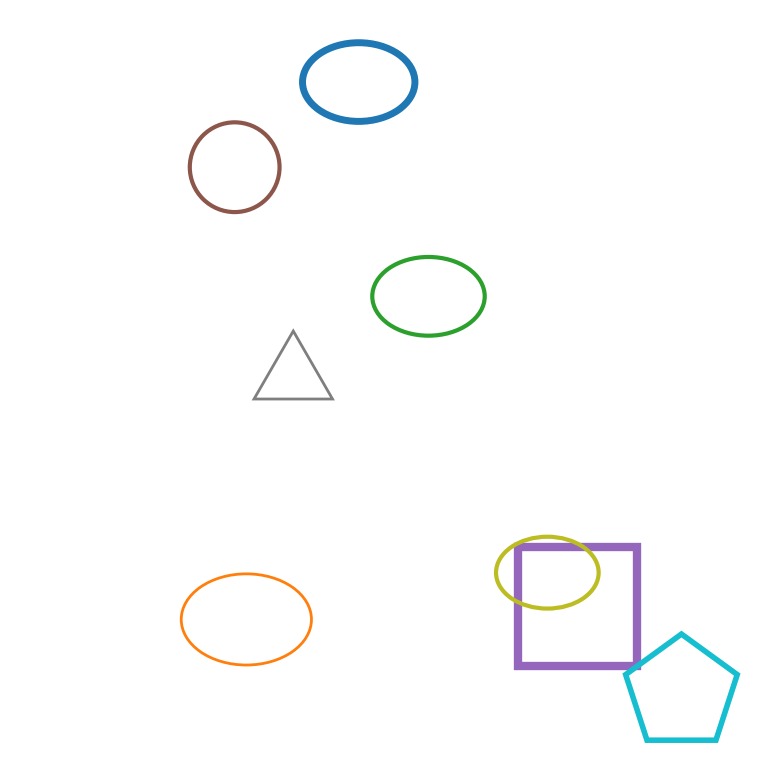[{"shape": "oval", "thickness": 2.5, "radius": 0.36, "center": [0.466, 0.893]}, {"shape": "oval", "thickness": 1, "radius": 0.42, "center": [0.32, 0.196]}, {"shape": "oval", "thickness": 1.5, "radius": 0.37, "center": [0.556, 0.615]}, {"shape": "square", "thickness": 3, "radius": 0.39, "center": [0.75, 0.212]}, {"shape": "circle", "thickness": 1.5, "radius": 0.29, "center": [0.305, 0.783]}, {"shape": "triangle", "thickness": 1, "radius": 0.29, "center": [0.381, 0.511]}, {"shape": "oval", "thickness": 1.5, "radius": 0.33, "center": [0.711, 0.256]}, {"shape": "pentagon", "thickness": 2, "radius": 0.38, "center": [0.885, 0.1]}]